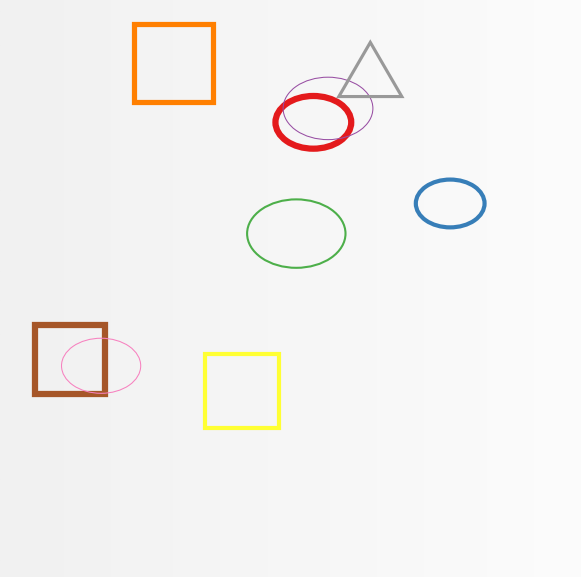[{"shape": "oval", "thickness": 3, "radius": 0.33, "center": [0.539, 0.787]}, {"shape": "oval", "thickness": 2, "radius": 0.3, "center": [0.775, 0.647]}, {"shape": "oval", "thickness": 1, "radius": 0.42, "center": [0.51, 0.595]}, {"shape": "oval", "thickness": 0.5, "radius": 0.39, "center": [0.564, 0.811]}, {"shape": "square", "thickness": 2.5, "radius": 0.34, "center": [0.298, 0.89]}, {"shape": "square", "thickness": 2, "radius": 0.32, "center": [0.417, 0.322]}, {"shape": "square", "thickness": 3, "radius": 0.3, "center": [0.12, 0.377]}, {"shape": "oval", "thickness": 0.5, "radius": 0.34, "center": [0.174, 0.366]}, {"shape": "triangle", "thickness": 1.5, "radius": 0.31, "center": [0.637, 0.863]}]